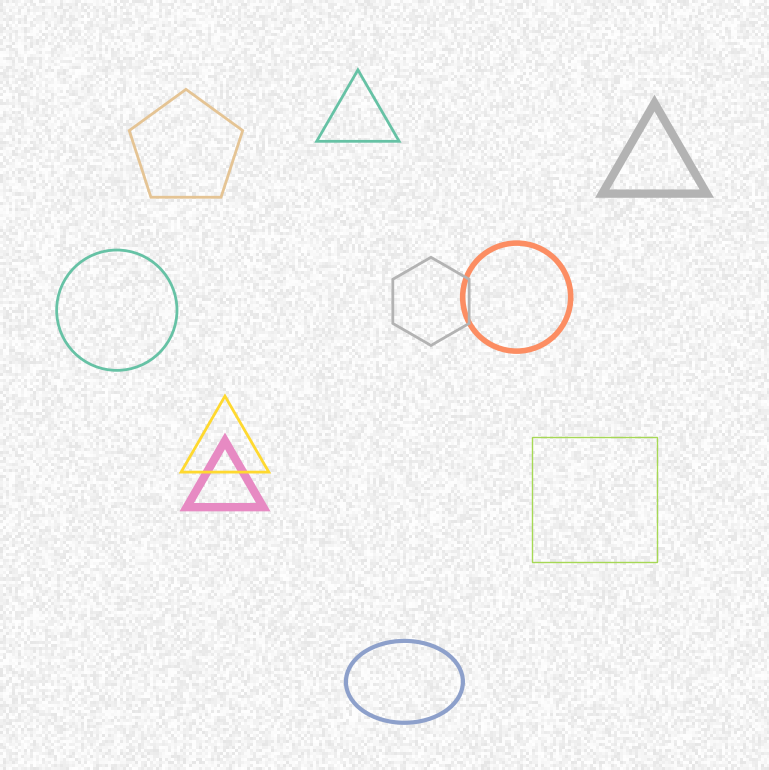[{"shape": "circle", "thickness": 1, "radius": 0.39, "center": [0.152, 0.597]}, {"shape": "triangle", "thickness": 1, "radius": 0.31, "center": [0.465, 0.847]}, {"shape": "circle", "thickness": 2, "radius": 0.35, "center": [0.671, 0.614]}, {"shape": "oval", "thickness": 1.5, "radius": 0.38, "center": [0.525, 0.115]}, {"shape": "triangle", "thickness": 3, "radius": 0.29, "center": [0.292, 0.37]}, {"shape": "square", "thickness": 0.5, "radius": 0.41, "center": [0.772, 0.352]}, {"shape": "triangle", "thickness": 1, "radius": 0.33, "center": [0.292, 0.42]}, {"shape": "pentagon", "thickness": 1, "radius": 0.39, "center": [0.242, 0.807]}, {"shape": "hexagon", "thickness": 1, "radius": 0.29, "center": [0.56, 0.609]}, {"shape": "triangle", "thickness": 3, "radius": 0.39, "center": [0.85, 0.788]}]